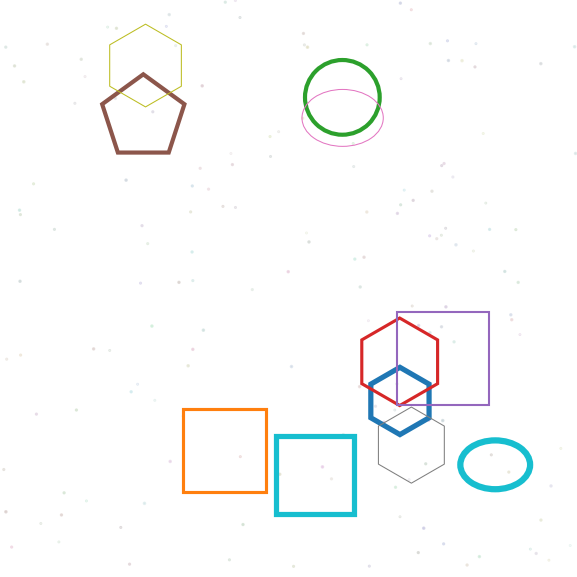[{"shape": "hexagon", "thickness": 2.5, "radius": 0.29, "center": [0.693, 0.305]}, {"shape": "square", "thickness": 1.5, "radius": 0.36, "center": [0.389, 0.219]}, {"shape": "circle", "thickness": 2, "radius": 0.32, "center": [0.593, 0.831]}, {"shape": "hexagon", "thickness": 1.5, "radius": 0.38, "center": [0.692, 0.373]}, {"shape": "square", "thickness": 1, "radius": 0.4, "center": [0.767, 0.379]}, {"shape": "pentagon", "thickness": 2, "radius": 0.37, "center": [0.248, 0.796]}, {"shape": "oval", "thickness": 0.5, "radius": 0.35, "center": [0.593, 0.795]}, {"shape": "hexagon", "thickness": 0.5, "radius": 0.33, "center": [0.712, 0.228]}, {"shape": "hexagon", "thickness": 0.5, "radius": 0.36, "center": [0.252, 0.886]}, {"shape": "oval", "thickness": 3, "radius": 0.3, "center": [0.858, 0.194]}, {"shape": "square", "thickness": 2.5, "radius": 0.34, "center": [0.545, 0.177]}]